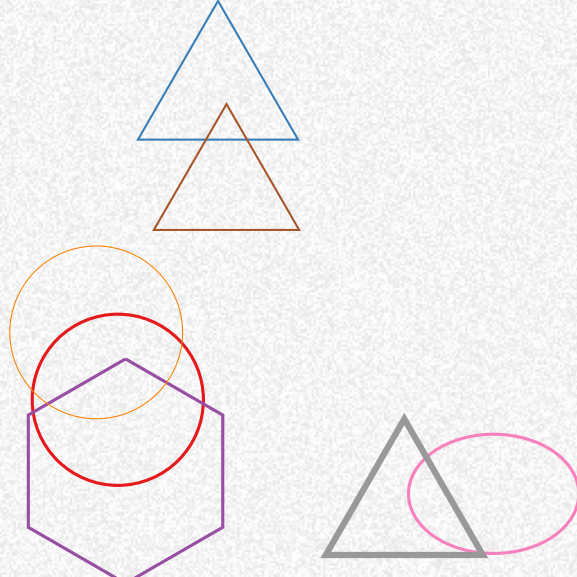[{"shape": "circle", "thickness": 1.5, "radius": 0.74, "center": [0.204, 0.307]}, {"shape": "triangle", "thickness": 1, "radius": 0.8, "center": [0.378, 0.837]}, {"shape": "hexagon", "thickness": 1.5, "radius": 0.97, "center": [0.217, 0.183]}, {"shape": "circle", "thickness": 0.5, "radius": 0.75, "center": [0.167, 0.424]}, {"shape": "triangle", "thickness": 1, "radius": 0.73, "center": [0.392, 0.674]}, {"shape": "oval", "thickness": 1.5, "radius": 0.74, "center": [0.855, 0.144]}, {"shape": "triangle", "thickness": 3, "radius": 0.79, "center": [0.7, 0.117]}]